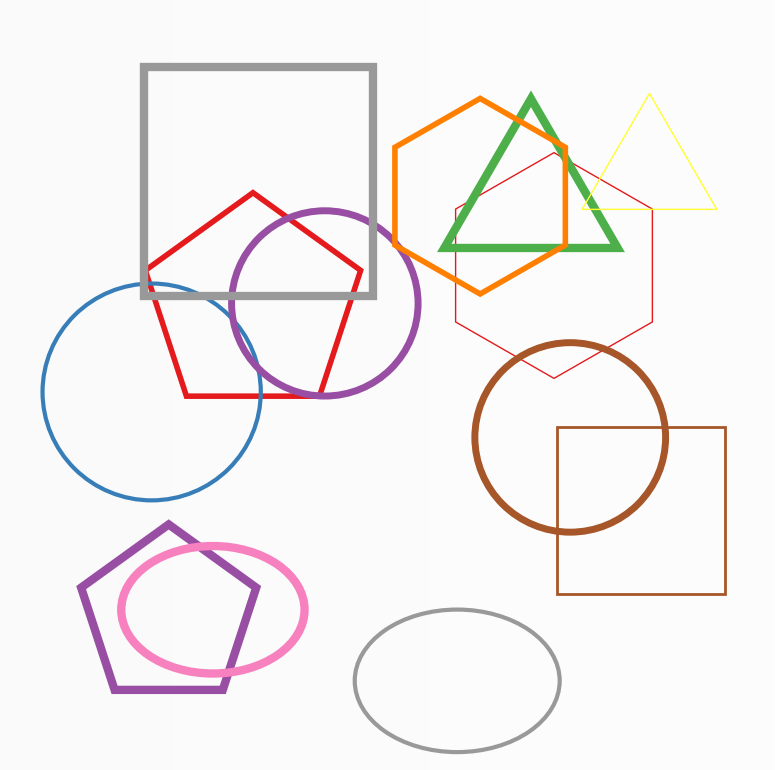[{"shape": "hexagon", "thickness": 0.5, "radius": 0.73, "center": [0.715, 0.655]}, {"shape": "pentagon", "thickness": 2, "radius": 0.73, "center": [0.326, 0.604]}, {"shape": "circle", "thickness": 1.5, "radius": 0.7, "center": [0.196, 0.491]}, {"shape": "triangle", "thickness": 3, "radius": 0.65, "center": [0.685, 0.743]}, {"shape": "circle", "thickness": 2.5, "radius": 0.6, "center": [0.419, 0.606]}, {"shape": "pentagon", "thickness": 3, "radius": 0.59, "center": [0.218, 0.2]}, {"shape": "hexagon", "thickness": 2, "radius": 0.63, "center": [0.62, 0.745]}, {"shape": "triangle", "thickness": 0.5, "radius": 0.5, "center": [0.838, 0.778]}, {"shape": "square", "thickness": 1, "radius": 0.54, "center": [0.827, 0.337]}, {"shape": "circle", "thickness": 2.5, "radius": 0.62, "center": [0.736, 0.432]}, {"shape": "oval", "thickness": 3, "radius": 0.59, "center": [0.275, 0.208]}, {"shape": "oval", "thickness": 1.5, "radius": 0.66, "center": [0.59, 0.116]}, {"shape": "square", "thickness": 3, "radius": 0.74, "center": [0.334, 0.764]}]